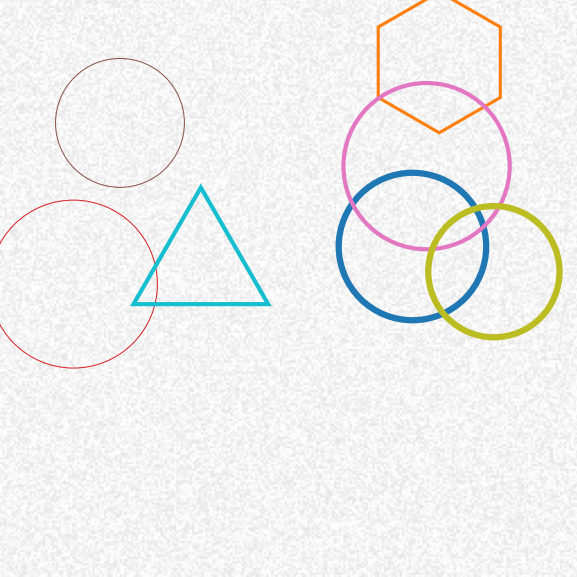[{"shape": "circle", "thickness": 3, "radius": 0.64, "center": [0.714, 0.572]}, {"shape": "hexagon", "thickness": 1.5, "radius": 0.61, "center": [0.761, 0.891]}, {"shape": "circle", "thickness": 0.5, "radius": 0.73, "center": [0.127, 0.507]}, {"shape": "circle", "thickness": 0.5, "radius": 0.56, "center": [0.208, 0.786]}, {"shape": "circle", "thickness": 2, "radius": 0.72, "center": [0.739, 0.711]}, {"shape": "circle", "thickness": 3, "radius": 0.57, "center": [0.855, 0.529]}, {"shape": "triangle", "thickness": 2, "radius": 0.67, "center": [0.348, 0.54]}]